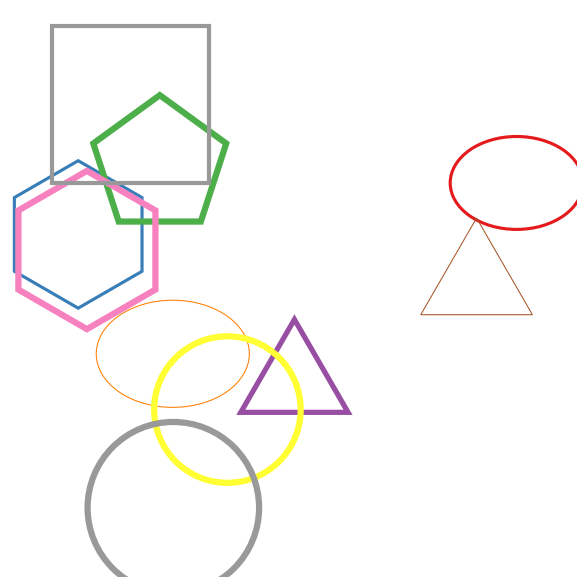[{"shape": "oval", "thickness": 1.5, "radius": 0.57, "center": [0.894, 0.682]}, {"shape": "hexagon", "thickness": 1.5, "radius": 0.64, "center": [0.135, 0.593]}, {"shape": "pentagon", "thickness": 3, "radius": 0.6, "center": [0.277, 0.713]}, {"shape": "triangle", "thickness": 2.5, "radius": 0.54, "center": [0.51, 0.339]}, {"shape": "oval", "thickness": 0.5, "radius": 0.66, "center": [0.299, 0.387]}, {"shape": "circle", "thickness": 3, "radius": 0.63, "center": [0.394, 0.29]}, {"shape": "triangle", "thickness": 0.5, "radius": 0.56, "center": [0.825, 0.51]}, {"shape": "hexagon", "thickness": 3, "radius": 0.68, "center": [0.15, 0.566]}, {"shape": "square", "thickness": 2, "radius": 0.68, "center": [0.226, 0.818]}, {"shape": "circle", "thickness": 3, "radius": 0.74, "center": [0.3, 0.12]}]